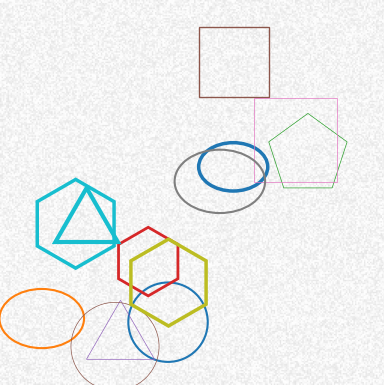[{"shape": "circle", "thickness": 1.5, "radius": 0.52, "center": [0.436, 0.163]}, {"shape": "oval", "thickness": 2.5, "radius": 0.45, "center": [0.606, 0.567]}, {"shape": "oval", "thickness": 1.5, "radius": 0.55, "center": [0.108, 0.173]}, {"shape": "pentagon", "thickness": 0.5, "radius": 0.53, "center": [0.8, 0.598]}, {"shape": "hexagon", "thickness": 2, "radius": 0.45, "center": [0.385, 0.321]}, {"shape": "triangle", "thickness": 0.5, "radius": 0.51, "center": [0.313, 0.118]}, {"shape": "square", "thickness": 1, "radius": 0.45, "center": [0.607, 0.839]}, {"shape": "circle", "thickness": 0.5, "radius": 0.57, "center": [0.299, 0.1]}, {"shape": "square", "thickness": 0.5, "radius": 0.54, "center": [0.767, 0.637]}, {"shape": "oval", "thickness": 1.5, "radius": 0.59, "center": [0.571, 0.529]}, {"shape": "hexagon", "thickness": 2.5, "radius": 0.56, "center": [0.438, 0.266]}, {"shape": "hexagon", "thickness": 2.5, "radius": 0.58, "center": [0.197, 0.419]}, {"shape": "triangle", "thickness": 3, "radius": 0.47, "center": [0.225, 0.418]}]